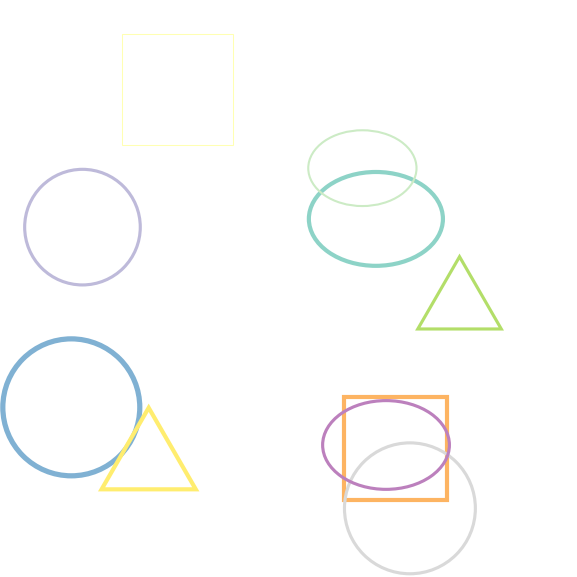[{"shape": "oval", "thickness": 2, "radius": 0.58, "center": [0.651, 0.62]}, {"shape": "square", "thickness": 0.5, "radius": 0.48, "center": [0.307, 0.844]}, {"shape": "circle", "thickness": 1.5, "radius": 0.5, "center": [0.143, 0.606]}, {"shape": "circle", "thickness": 2.5, "radius": 0.59, "center": [0.123, 0.294]}, {"shape": "square", "thickness": 2, "radius": 0.45, "center": [0.686, 0.222]}, {"shape": "triangle", "thickness": 1.5, "radius": 0.42, "center": [0.796, 0.471]}, {"shape": "circle", "thickness": 1.5, "radius": 0.57, "center": [0.71, 0.119]}, {"shape": "oval", "thickness": 1.5, "radius": 0.55, "center": [0.668, 0.229]}, {"shape": "oval", "thickness": 1, "radius": 0.47, "center": [0.628, 0.708]}, {"shape": "triangle", "thickness": 2, "radius": 0.47, "center": [0.257, 0.199]}]